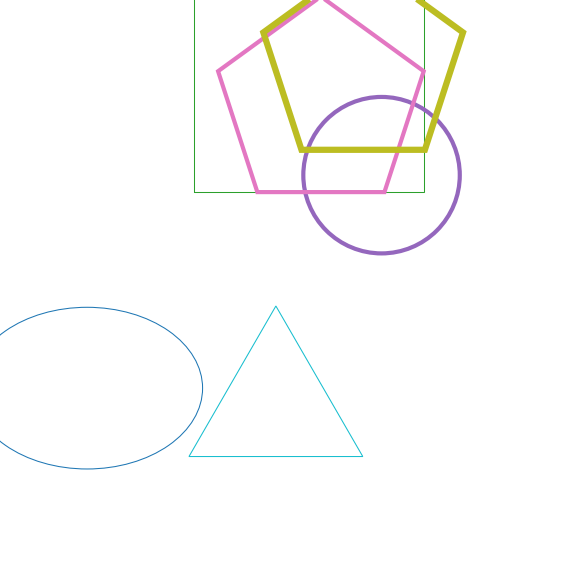[{"shape": "oval", "thickness": 0.5, "radius": 1.0, "center": [0.151, 0.327]}, {"shape": "square", "thickness": 0.5, "radius": 1.0, "center": [0.536, 0.866]}, {"shape": "circle", "thickness": 2, "radius": 0.68, "center": [0.661, 0.696]}, {"shape": "pentagon", "thickness": 2, "radius": 0.94, "center": [0.556, 0.818]}, {"shape": "pentagon", "thickness": 3, "radius": 0.91, "center": [0.629, 0.887]}, {"shape": "triangle", "thickness": 0.5, "radius": 0.87, "center": [0.478, 0.295]}]